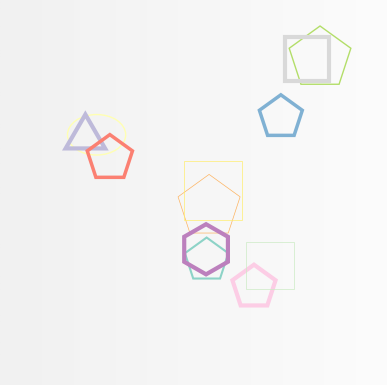[{"shape": "pentagon", "thickness": 1.5, "radius": 0.29, "center": [0.533, 0.324]}, {"shape": "oval", "thickness": 1, "radius": 0.38, "center": [0.249, 0.65]}, {"shape": "triangle", "thickness": 3, "radius": 0.29, "center": [0.22, 0.644]}, {"shape": "pentagon", "thickness": 2.5, "radius": 0.31, "center": [0.284, 0.589]}, {"shape": "pentagon", "thickness": 2.5, "radius": 0.29, "center": [0.725, 0.695]}, {"shape": "pentagon", "thickness": 0.5, "radius": 0.42, "center": [0.54, 0.463]}, {"shape": "pentagon", "thickness": 1, "radius": 0.42, "center": [0.826, 0.849]}, {"shape": "pentagon", "thickness": 3, "radius": 0.29, "center": [0.655, 0.254]}, {"shape": "square", "thickness": 3, "radius": 0.29, "center": [0.793, 0.846]}, {"shape": "hexagon", "thickness": 3, "radius": 0.33, "center": [0.532, 0.353]}, {"shape": "square", "thickness": 0.5, "radius": 0.31, "center": [0.696, 0.311]}, {"shape": "square", "thickness": 0.5, "radius": 0.38, "center": [0.55, 0.505]}]